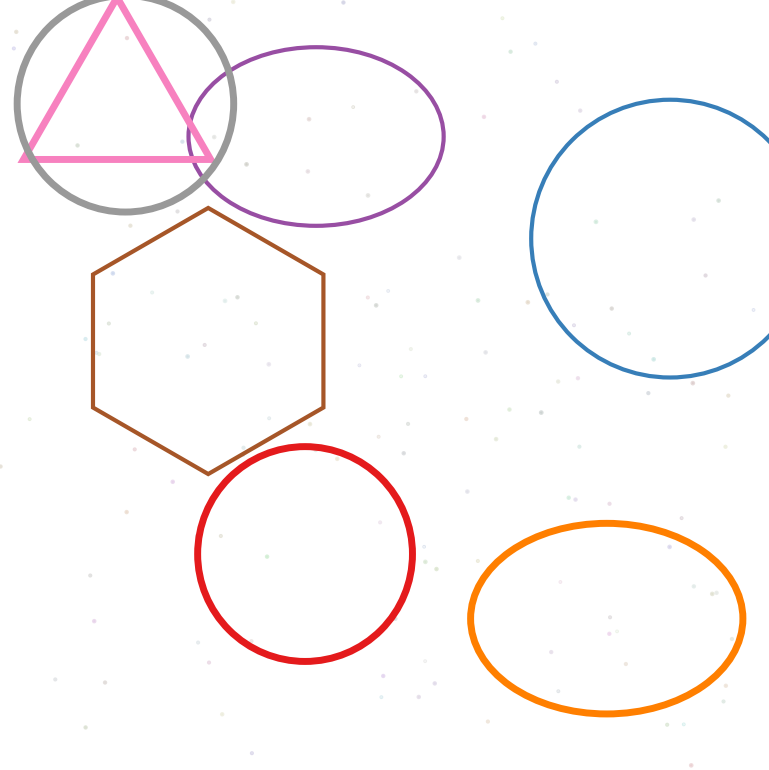[{"shape": "circle", "thickness": 2.5, "radius": 0.7, "center": [0.396, 0.28]}, {"shape": "circle", "thickness": 1.5, "radius": 0.9, "center": [0.87, 0.69]}, {"shape": "oval", "thickness": 1.5, "radius": 0.83, "center": [0.411, 0.823]}, {"shape": "oval", "thickness": 2.5, "radius": 0.88, "center": [0.788, 0.197]}, {"shape": "hexagon", "thickness": 1.5, "radius": 0.86, "center": [0.27, 0.557]}, {"shape": "triangle", "thickness": 2.5, "radius": 0.7, "center": [0.152, 0.863]}, {"shape": "circle", "thickness": 2.5, "radius": 0.7, "center": [0.163, 0.865]}]